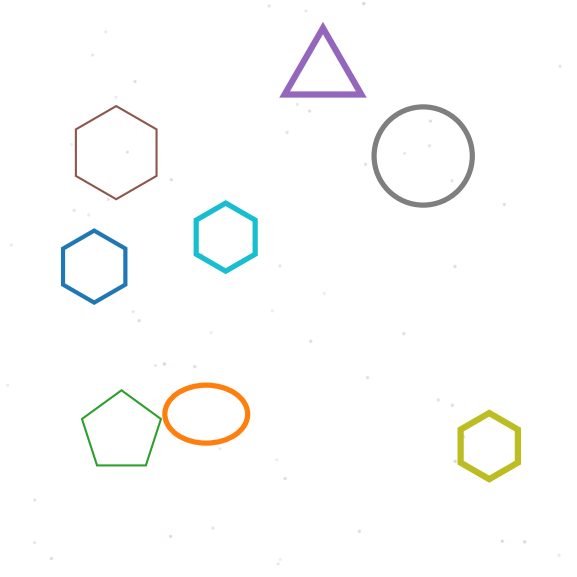[{"shape": "hexagon", "thickness": 2, "radius": 0.31, "center": [0.163, 0.537]}, {"shape": "oval", "thickness": 2.5, "radius": 0.36, "center": [0.357, 0.282]}, {"shape": "pentagon", "thickness": 1, "radius": 0.36, "center": [0.21, 0.251]}, {"shape": "triangle", "thickness": 3, "radius": 0.38, "center": [0.559, 0.874]}, {"shape": "hexagon", "thickness": 1, "radius": 0.4, "center": [0.201, 0.735]}, {"shape": "circle", "thickness": 2.5, "radius": 0.43, "center": [0.733, 0.729]}, {"shape": "hexagon", "thickness": 3, "radius": 0.29, "center": [0.847, 0.227]}, {"shape": "hexagon", "thickness": 2.5, "radius": 0.29, "center": [0.391, 0.588]}]